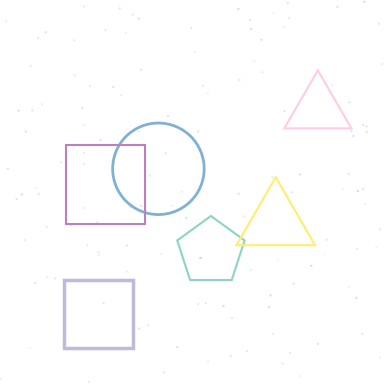[{"shape": "pentagon", "thickness": 1.5, "radius": 0.46, "center": [0.548, 0.347]}, {"shape": "square", "thickness": 2.5, "radius": 0.44, "center": [0.256, 0.184]}, {"shape": "circle", "thickness": 2, "radius": 0.59, "center": [0.411, 0.562]}, {"shape": "triangle", "thickness": 1.5, "radius": 0.5, "center": [0.826, 0.717]}, {"shape": "square", "thickness": 1.5, "radius": 0.51, "center": [0.275, 0.522]}, {"shape": "triangle", "thickness": 1.5, "radius": 0.59, "center": [0.716, 0.422]}]